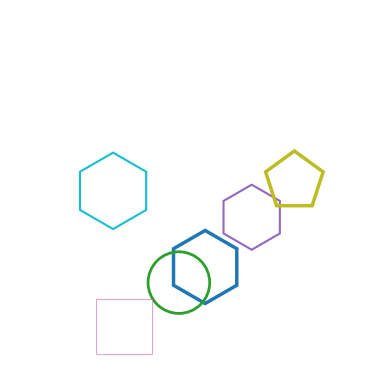[{"shape": "hexagon", "thickness": 2.5, "radius": 0.47, "center": [0.533, 0.307]}, {"shape": "circle", "thickness": 2, "radius": 0.4, "center": [0.465, 0.266]}, {"shape": "hexagon", "thickness": 1.5, "radius": 0.42, "center": [0.654, 0.436]}, {"shape": "square", "thickness": 0.5, "radius": 0.36, "center": [0.322, 0.152]}, {"shape": "pentagon", "thickness": 2.5, "radius": 0.39, "center": [0.765, 0.529]}, {"shape": "hexagon", "thickness": 1.5, "radius": 0.5, "center": [0.294, 0.504]}]